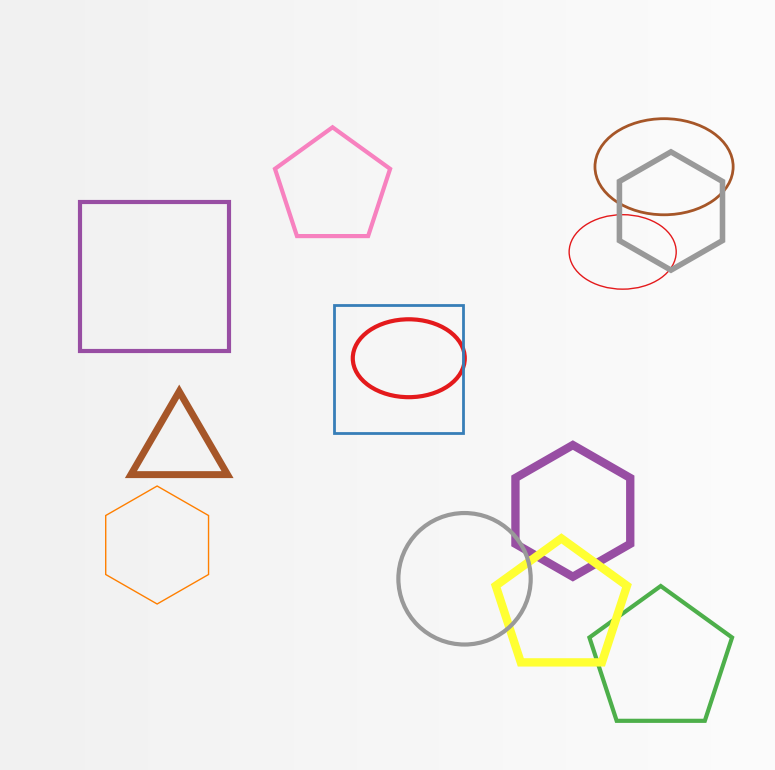[{"shape": "oval", "thickness": 1.5, "radius": 0.36, "center": [0.527, 0.535]}, {"shape": "oval", "thickness": 0.5, "radius": 0.35, "center": [0.803, 0.673]}, {"shape": "square", "thickness": 1, "radius": 0.42, "center": [0.514, 0.521]}, {"shape": "pentagon", "thickness": 1.5, "radius": 0.48, "center": [0.853, 0.142]}, {"shape": "square", "thickness": 1.5, "radius": 0.48, "center": [0.199, 0.641]}, {"shape": "hexagon", "thickness": 3, "radius": 0.43, "center": [0.739, 0.336]}, {"shape": "hexagon", "thickness": 0.5, "radius": 0.38, "center": [0.203, 0.292]}, {"shape": "pentagon", "thickness": 3, "radius": 0.45, "center": [0.724, 0.212]}, {"shape": "triangle", "thickness": 2.5, "radius": 0.36, "center": [0.231, 0.42]}, {"shape": "oval", "thickness": 1, "radius": 0.45, "center": [0.857, 0.783]}, {"shape": "pentagon", "thickness": 1.5, "radius": 0.39, "center": [0.429, 0.757]}, {"shape": "circle", "thickness": 1.5, "radius": 0.43, "center": [0.599, 0.248]}, {"shape": "hexagon", "thickness": 2, "radius": 0.38, "center": [0.866, 0.726]}]